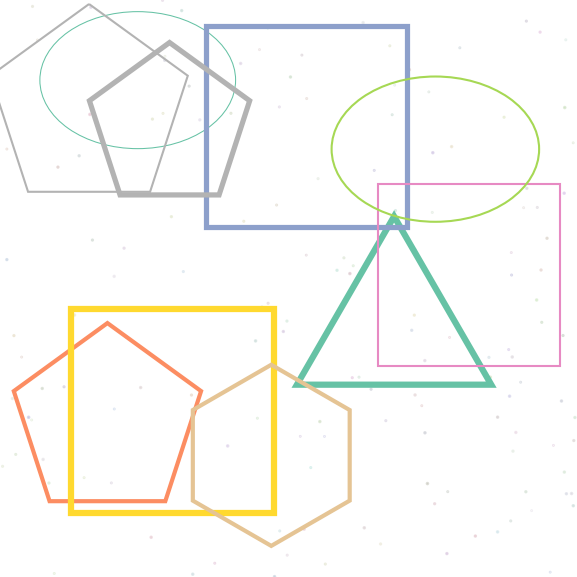[{"shape": "oval", "thickness": 0.5, "radius": 0.85, "center": [0.239, 0.86]}, {"shape": "triangle", "thickness": 3, "radius": 0.97, "center": [0.682, 0.43]}, {"shape": "pentagon", "thickness": 2, "radius": 0.85, "center": [0.186, 0.269]}, {"shape": "square", "thickness": 2.5, "radius": 0.87, "center": [0.53, 0.78]}, {"shape": "square", "thickness": 1, "radius": 0.79, "center": [0.812, 0.523]}, {"shape": "oval", "thickness": 1, "radius": 0.9, "center": [0.754, 0.741]}, {"shape": "square", "thickness": 3, "radius": 0.88, "center": [0.299, 0.288]}, {"shape": "hexagon", "thickness": 2, "radius": 0.78, "center": [0.47, 0.211]}, {"shape": "pentagon", "thickness": 1, "radius": 0.9, "center": [0.154, 0.812]}, {"shape": "pentagon", "thickness": 2.5, "radius": 0.73, "center": [0.294, 0.78]}]